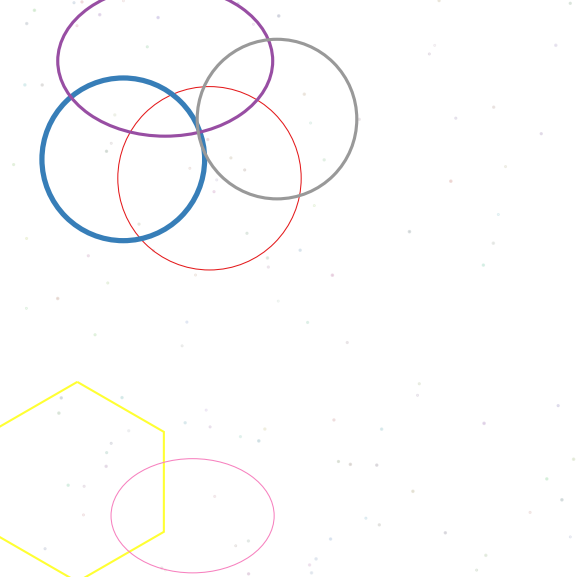[{"shape": "circle", "thickness": 0.5, "radius": 0.79, "center": [0.363, 0.69]}, {"shape": "circle", "thickness": 2.5, "radius": 0.7, "center": [0.213, 0.723]}, {"shape": "oval", "thickness": 1.5, "radius": 0.93, "center": [0.286, 0.894]}, {"shape": "hexagon", "thickness": 1, "radius": 0.87, "center": [0.134, 0.165]}, {"shape": "oval", "thickness": 0.5, "radius": 0.71, "center": [0.334, 0.106]}, {"shape": "circle", "thickness": 1.5, "radius": 0.69, "center": [0.48, 0.793]}]